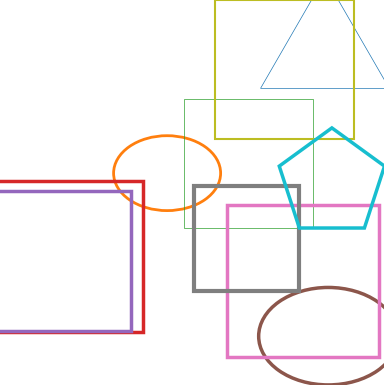[{"shape": "triangle", "thickness": 0.5, "radius": 0.97, "center": [0.844, 0.867]}, {"shape": "oval", "thickness": 2, "radius": 0.69, "center": [0.434, 0.55]}, {"shape": "square", "thickness": 0.5, "radius": 0.84, "center": [0.645, 0.575]}, {"shape": "square", "thickness": 2.5, "radius": 0.98, "center": [0.175, 0.334]}, {"shape": "square", "thickness": 2.5, "radius": 0.92, "center": [0.158, 0.322]}, {"shape": "oval", "thickness": 2.5, "radius": 0.9, "center": [0.853, 0.127]}, {"shape": "square", "thickness": 2.5, "radius": 0.99, "center": [0.786, 0.27]}, {"shape": "square", "thickness": 3, "radius": 0.68, "center": [0.639, 0.38]}, {"shape": "square", "thickness": 1.5, "radius": 0.9, "center": [0.74, 0.819]}, {"shape": "pentagon", "thickness": 2.5, "radius": 0.72, "center": [0.862, 0.524]}]